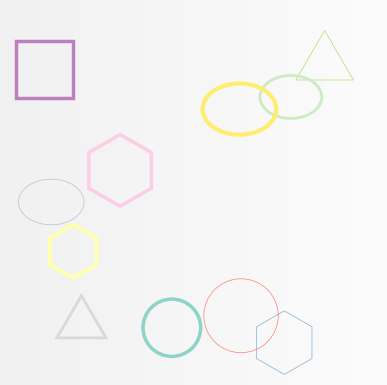[{"shape": "circle", "thickness": 2.5, "radius": 0.37, "center": [0.443, 0.149]}, {"shape": "hexagon", "thickness": 3, "radius": 0.35, "center": [0.189, 0.347]}, {"shape": "oval", "thickness": 0.5, "radius": 0.42, "center": [0.132, 0.475]}, {"shape": "circle", "thickness": 0.5, "radius": 0.48, "center": [0.622, 0.18]}, {"shape": "hexagon", "thickness": 0.5, "radius": 0.41, "center": [0.734, 0.11]}, {"shape": "triangle", "thickness": 0.5, "radius": 0.43, "center": [0.838, 0.835]}, {"shape": "hexagon", "thickness": 2.5, "radius": 0.47, "center": [0.31, 0.557]}, {"shape": "triangle", "thickness": 2, "radius": 0.37, "center": [0.21, 0.159]}, {"shape": "square", "thickness": 2.5, "radius": 0.37, "center": [0.115, 0.819]}, {"shape": "oval", "thickness": 2, "radius": 0.4, "center": [0.751, 0.748]}, {"shape": "oval", "thickness": 3, "radius": 0.48, "center": [0.618, 0.717]}]